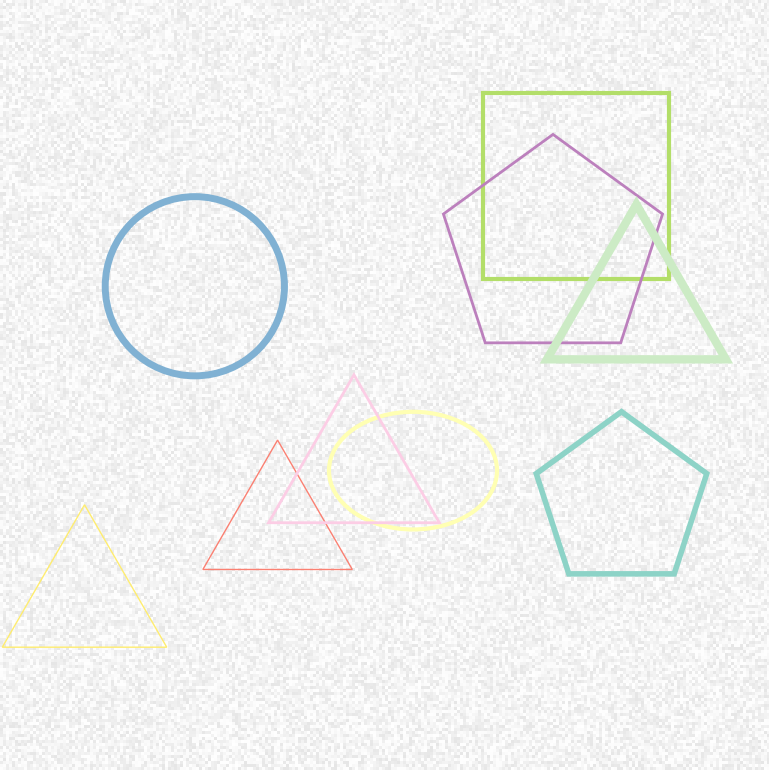[{"shape": "pentagon", "thickness": 2, "radius": 0.58, "center": [0.807, 0.349]}, {"shape": "oval", "thickness": 1.5, "radius": 0.55, "center": [0.536, 0.389]}, {"shape": "triangle", "thickness": 0.5, "radius": 0.56, "center": [0.36, 0.316]}, {"shape": "circle", "thickness": 2.5, "radius": 0.58, "center": [0.253, 0.628]}, {"shape": "square", "thickness": 1.5, "radius": 0.6, "center": [0.748, 0.758]}, {"shape": "triangle", "thickness": 1, "radius": 0.64, "center": [0.46, 0.385]}, {"shape": "pentagon", "thickness": 1, "radius": 0.75, "center": [0.718, 0.676]}, {"shape": "triangle", "thickness": 3, "radius": 0.67, "center": [0.826, 0.6]}, {"shape": "triangle", "thickness": 0.5, "radius": 0.62, "center": [0.11, 0.221]}]